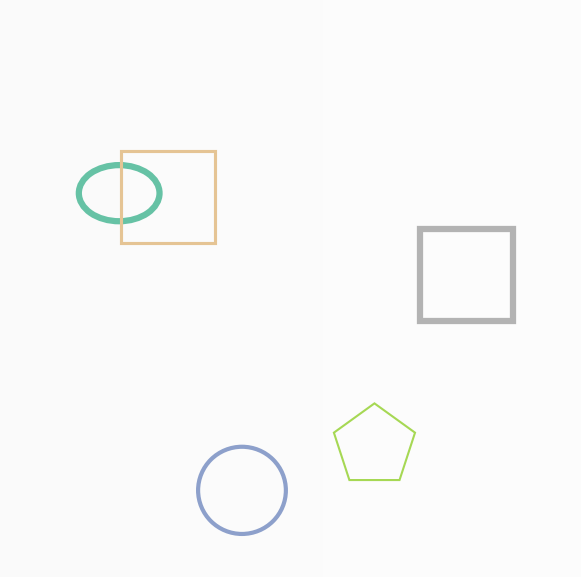[{"shape": "oval", "thickness": 3, "radius": 0.35, "center": [0.205, 0.665]}, {"shape": "circle", "thickness": 2, "radius": 0.38, "center": [0.416, 0.15]}, {"shape": "pentagon", "thickness": 1, "radius": 0.37, "center": [0.644, 0.227]}, {"shape": "square", "thickness": 1.5, "radius": 0.4, "center": [0.289, 0.658]}, {"shape": "square", "thickness": 3, "radius": 0.4, "center": [0.803, 0.522]}]